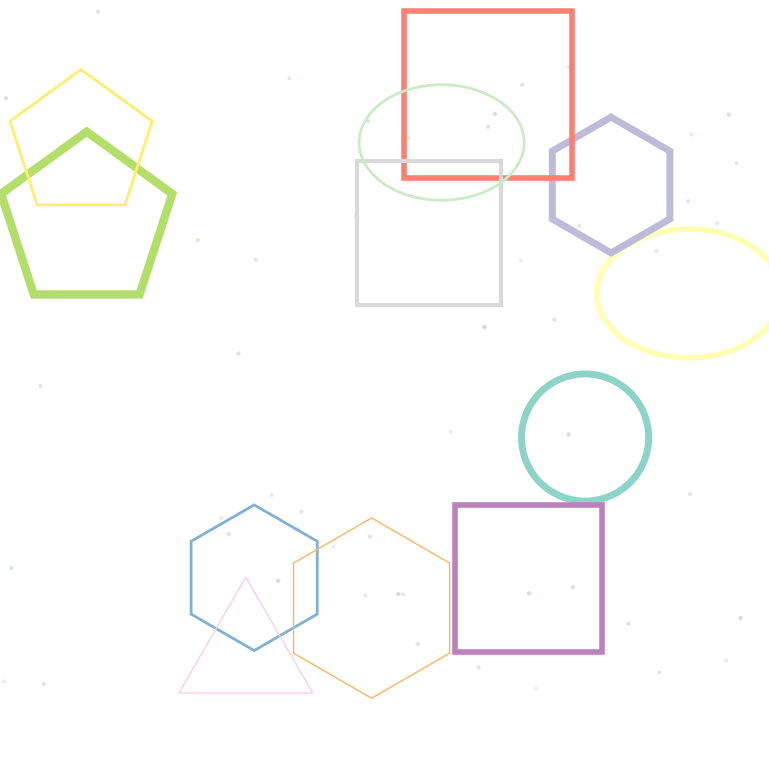[{"shape": "circle", "thickness": 2.5, "radius": 0.41, "center": [0.76, 0.432]}, {"shape": "oval", "thickness": 2, "radius": 0.6, "center": [0.895, 0.619]}, {"shape": "hexagon", "thickness": 2.5, "radius": 0.44, "center": [0.794, 0.76]}, {"shape": "square", "thickness": 2, "radius": 0.54, "center": [0.634, 0.877]}, {"shape": "hexagon", "thickness": 1, "radius": 0.47, "center": [0.33, 0.25]}, {"shape": "hexagon", "thickness": 0.5, "radius": 0.59, "center": [0.483, 0.21]}, {"shape": "pentagon", "thickness": 3, "radius": 0.58, "center": [0.113, 0.712]}, {"shape": "triangle", "thickness": 0.5, "radius": 0.5, "center": [0.319, 0.15]}, {"shape": "square", "thickness": 1.5, "radius": 0.47, "center": [0.557, 0.698]}, {"shape": "square", "thickness": 2, "radius": 0.48, "center": [0.686, 0.248]}, {"shape": "oval", "thickness": 1, "radius": 0.54, "center": [0.574, 0.815]}, {"shape": "pentagon", "thickness": 1, "radius": 0.49, "center": [0.105, 0.813]}]